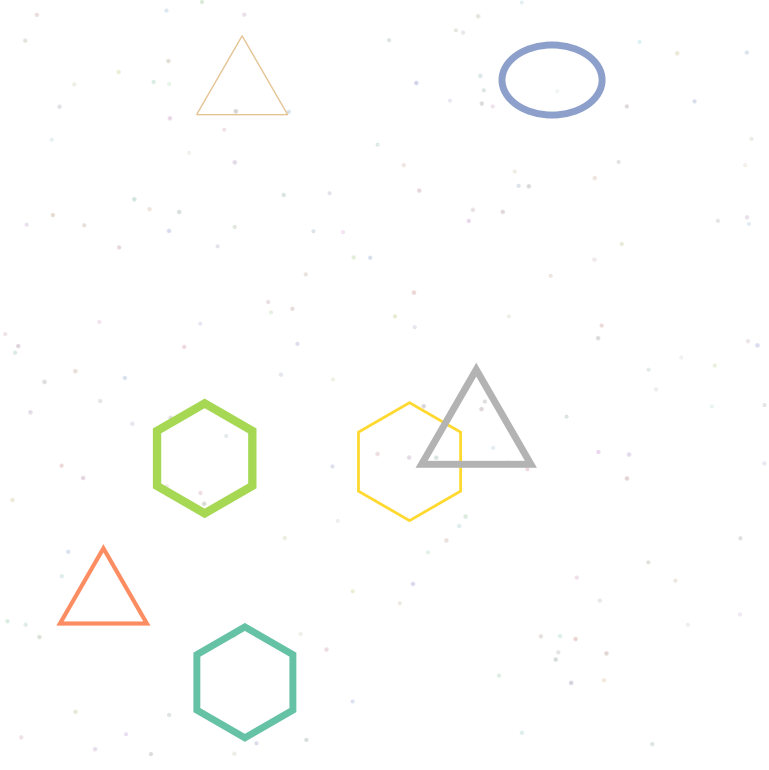[{"shape": "hexagon", "thickness": 2.5, "radius": 0.36, "center": [0.318, 0.114]}, {"shape": "triangle", "thickness": 1.5, "radius": 0.33, "center": [0.134, 0.223]}, {"shape": "oval", "thickness": 2.5, "radius": 0.33, "center": [0.717, 0.896]}, {"shape": "hexagon", "thickness": 3, "radius": 0.36, "center": [0.266, 0.405]}, {"shape": "hexagon", "thickness": 1, "radius": 0.38, "center": [0.532, 0.4]}, {"shape": "triangle", "thickness": 0.5, "radius": 0.34, "center": [0.314, 0.885]}, {"shape": "triangle", "thickness": 2.5, "radius": 0.41, "center": [0.619, 0.438]}]